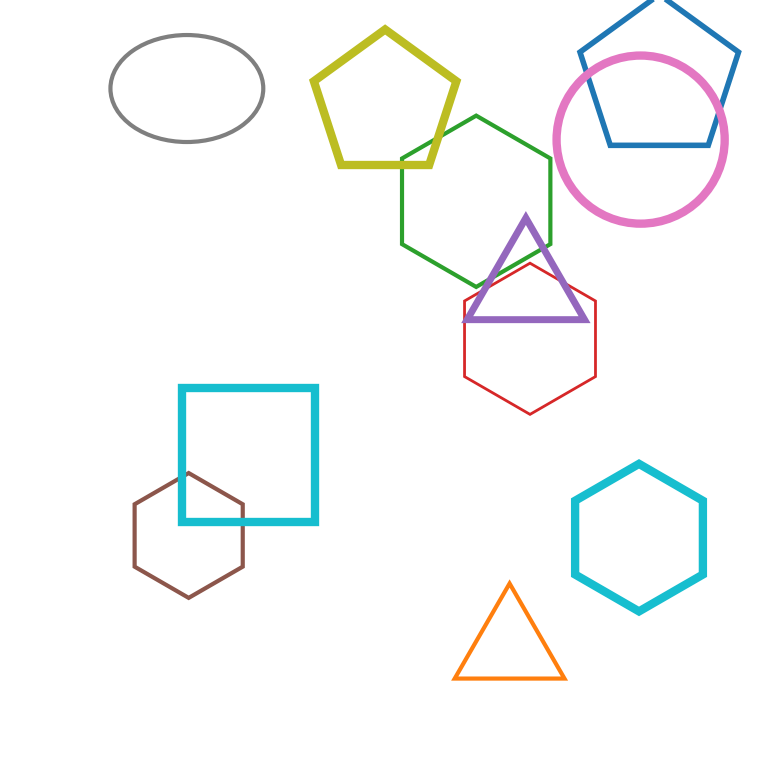[{"shape": "pentagon", "thickness": 2, "radius": 0.54, "center": [0.856, 0.899]}, {"shape": "triangle", "thickness": 1.5, "radius": 0.41, "center": [0.662, 0.16]}, {"shape": "hexagon", "thickness": 1.5, "radius": 0.56, "center": [0.618, 0.739]}, {"shape": "hexagon", "thickness": 1, "radius": 0.49, "center": [0.688, 0.56]}, {"shape": "triangle", "thickness": 2.5, "radius": 0.44, "center": [0.683, 0.629]}, {"shape": "hexagon", "thickness": 1.5, "radius": 0.41, "center": [0.245, 0.305]}, {"shape": "circle", "thickness": 3, "radius": 0.55, "center": [0.832, 0.819]}, {"shape": "oval", "thickness": 1.5, "radius": 0.5, "center": [0.243, 0.885]}, {"shape": "pentagon", "thickness": 3, "radius": 0.49, "center": [0.5, 0.864]}, {"shape": "hexagon", "thickness": 3, "radius": 0.48, "center": [0.83, 0.302]}, {"shape": "square", "thickness": 3, "radius": 0.43, "center": [0.323, 0.409]}]